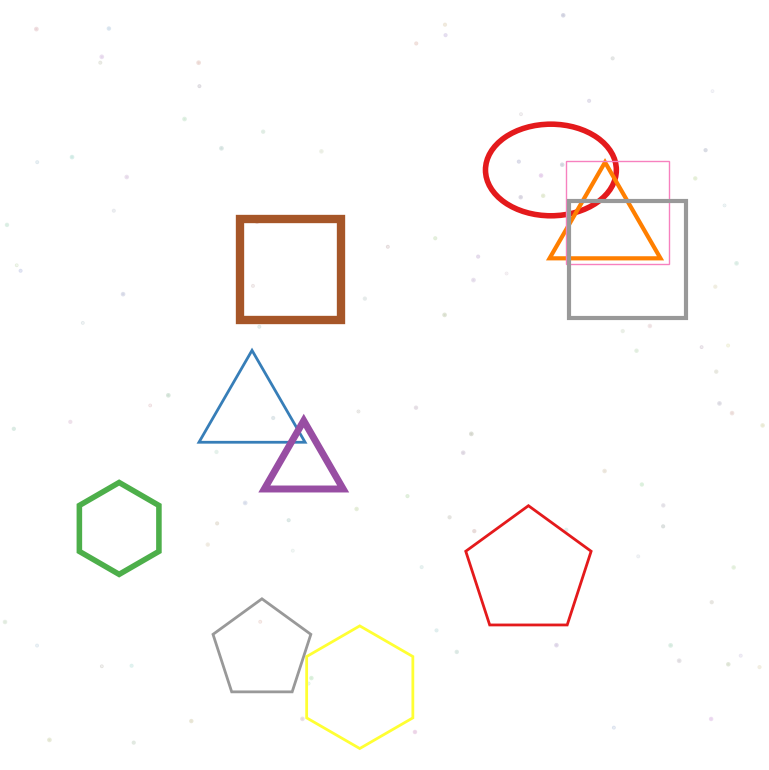[{"shape": "pentagon", "thickness": 1, "radius": 0.43, "center": [0.686, 0.258]}, {"shape": "oval", "thickness": 2, "radius": 0.42, "center": [0.715, 0.779]}, {"shape": "triangle", "thickness": 1, "radius": 0.4, "center": [0.327, 0.465]}, {"shape": "hexagon", "thickness": 2, "radius": 0.3, "center": [0.155, 0.314]}, {"shape": "triangle", "thickness": 2.5, "radius": 0.3, "center": [0.394, 0.394]}, {"shape": "triangle", "thickness": 1.5, "radius": 0.42, "center": [0.786, 0.706]}, {"shape": "hexagon", "thickness": 1, "radius": 0.4, "center": [0.467, 0.108]}, {"shape": "square", "thickness": 3, "radius": 0.33, "center": [0.377, 0.65]}, {"shape": "square", "thickness": 0.5, "radius": 0.33, "center": [0.802, 0.724]}, {"shape": "pentagon", "thickness": 1, "radius": 0.33, "center": [0.34, 0.156]}, {"shape": "square", "thickness": 1.5, "radius": 0.38, "center": [0.815, 0.663]}]